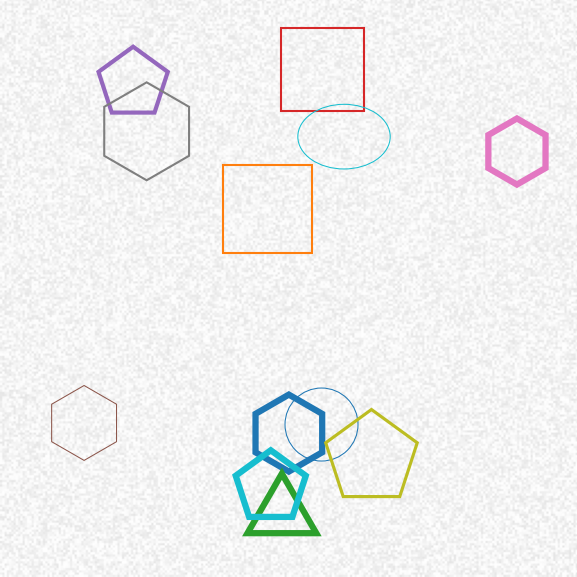[{"shape": "circle", "thickness": 0.5, "radius": 0.32, "center": [0.557, 0.264]}, {"shape": "hexagon", "thickness": 3, "radius": 0.33, "center": [0.5, 0.249]}, {"shape": "square", "thickness": 1, "radius": 0.38, "center": [0.463, 0.637]}, {"shape": "triangle", "thickness": 3, "radius": 0.34, "center": [0.488, 0.11]}, {"shape": "square", "thickness": 1, "radius": 0.36, "center": [0.558, 0.879]}, {"shape": "pentagon", "thickness": 2, "radius": 0.32, "center": [0.231, 0.855]}, {"shape": "hexagon", "thickness": 0.5, "radius": 0.32, "center": [0.146, 0.267]}, {"shape": "hexagon", "thickness": 3, "radius": 0.29, "center": [0.895, 0.737]}, {"shape": "hexagon", "thickness": 1, "radius": 0.42, "center": [0.254, 0.772]}, {"shape": "pentagon", "thickness": 1.5, "radius": 0.42, "center": [0.643, 0.207]}, {"shape": "oval", "thickness": 0.5, "radius": 0.4, "center": [0.596, 0.763]}, {"shape": "pentagon", "thickness": 3, "radius": 0.32, "center": [0.469, 0.156]}]